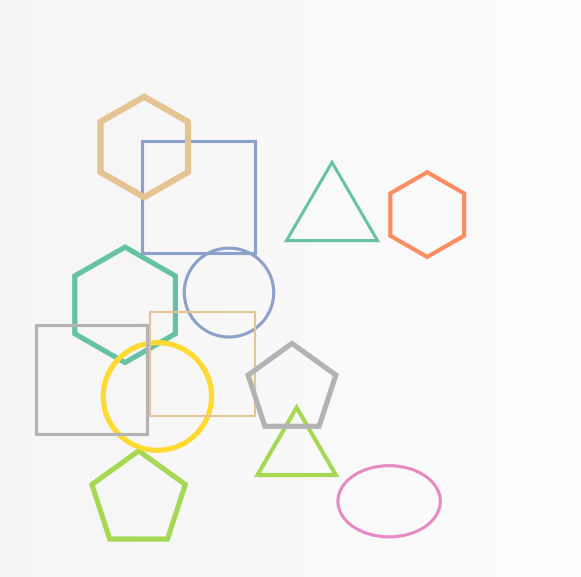[{"shape": "triangle", "thickness": 1.5, "radius": 0.45, "center": [0.571, 0.628]}, {"shape": "hexagon", "thickness": 2.5, "radius": 0.5, "center": [0.215, 0.471]}, {"shape": "hexagon", "thickness": 2, "radius": 0.37, "center": [0.735, 0.628]}, {"shape": "circle", "thickness": 1.5, "radius": 0.38, "center": [0.394, 0.493]}, {"shape": "square", "thickness": 1.5, "radius": 0.49, "center": [0.342, 0.658]}, {"shape": "oval", "thickness": 1.5, "radius": 0.44, "center": [0.669, 0.131]}, {"shape": "triangle", "thickness": 2, "radius": 0.39, "center": [0.51, 0.215]}, {"shape": "pentagon", "thickness": 2.5, "radius": 0.42, "center": [0.238, 0.134]}, {"shape": "circle", "thickness": 2.5, "radius": 0.47, "center": [0.271, 0.313]}, {"shape": "hexagon", "thickness": 3, "radius": 0.43, "center": [0.248, 0.745]}, {"shape": "square", "thickness": 1, "radius": 0.45, "center": [0.349, 0.369]}, {"shape": "square", "thickness": 1.5, "radius": 0.48, "center": [0.158, 0.342]}, {"shape": "pentagon", "thickness": 2.5, "radius": 0.4, "center": [0.502, 0.325]}]